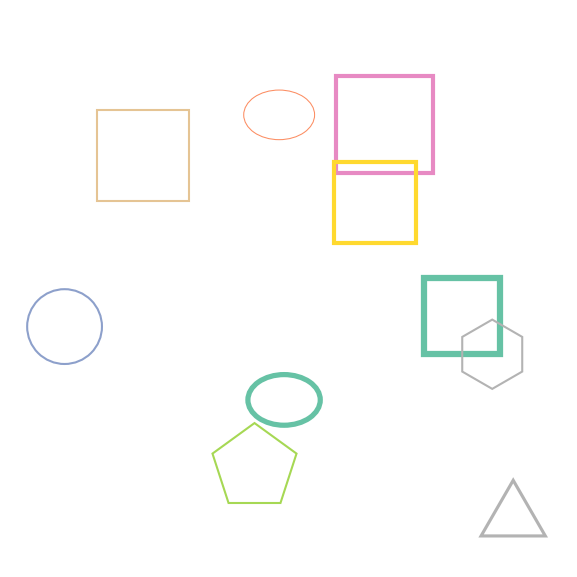[{"shape": "square", "thickness": 3, "radius": 0.33, "center": [0.8, 0.452]}, {"shape": "oval", "thickness": 2.5, "radius": 0.31, "center": [0.492, 0.307]}, {"shape": "oval", "thickness": 0.5, "radius": 0.31, "center": [0.483, 0.8]}, {"shape": "circle", "thickness": 1, "radius": 0.32, "center": [0.112, 0.434]}, {"shape": "square", "thickness": 2, "radius": 0.42, "center": [0.665, 0.783]}, {"shape": "pentagon", "thickness": 1, "radius": 0.38, "center": [0.441, 0.19]}, {"shape": "square", "thickness": 2, "radius": 0.35, "center": [0.649, 0.649]}, {"shape": "square", "thickness": 1, "radius": 0.4, "center": [0.247, 0.73]}, {"shape": "hexagon", "thickness": 1, "radius": 0.3, "center": [0.852, 0.386]}, {"shape": "triangle", "thickness": 1.5, "radius": 0.32, "center": [0.889, 0.103]}]